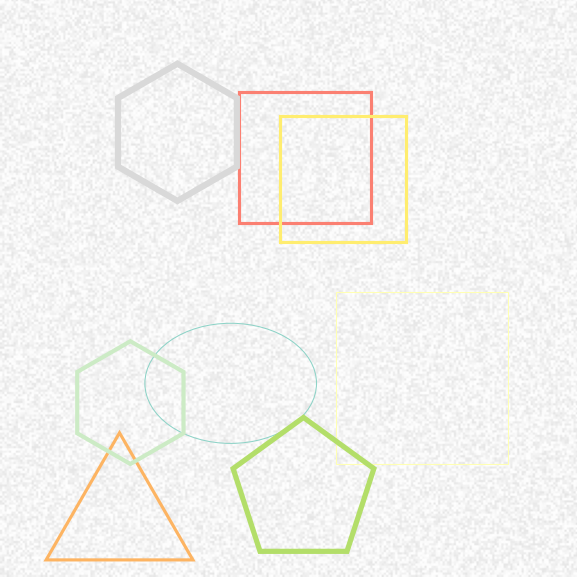[{"shape": "oval", "thickness": 0.5, "radius": 0.74, "center": [0.399, 0.335]}, {"shape": "square", "thickness": 0.5, "radius": 0.74, "center": [0.731, 0.344]}, {"shape": "square", "thickness": 1.5, "radius": 0.57, "center": [0.528, 0.726]}, {"shape": "triangle", "thickness": 1.5, "radius": 0.73, "center": [0.207, 0.103]}, {"shape": "pentagon", "thickness": 2.5, "radius": 0.64, "center": [0.526, 0.148]}, {"shape": "hexagon", "thickness": 3, "radius": 0.59, "center": [0.307, 0.77]}, {"shape": "hexagon", "thickness": 2, "radius": 0.53, "center": [0.226, 0.302]}, {"shape": "square", "thickness": 1.5, "radius": 0.55, "center": [0.594, 0.69]}]